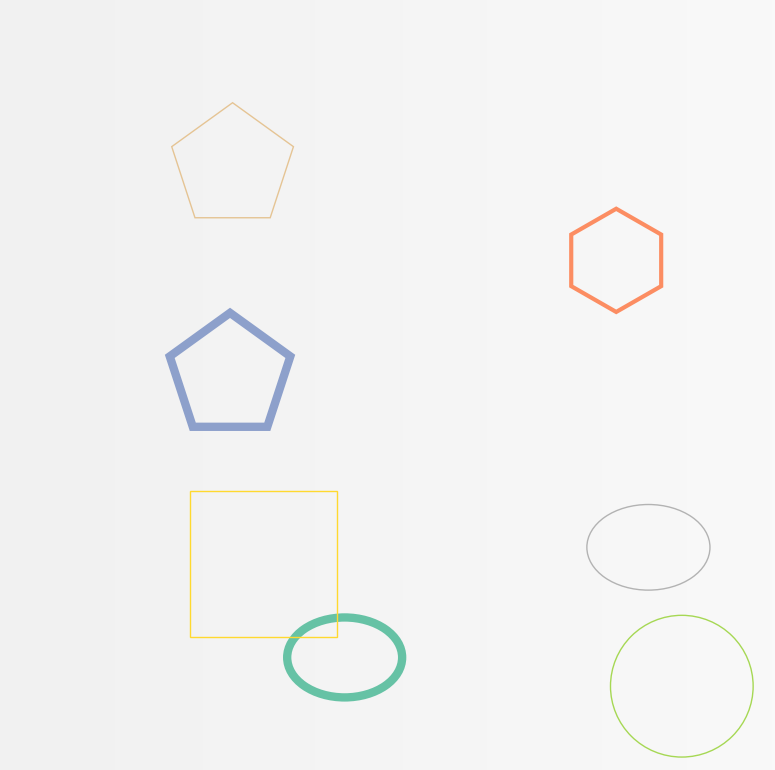[{"shape": "oval", "thickness": 3, "radius": 0.37, "center": [0.445, 0.146]}, {"shape": "hexagon", "thickness": 1.5, "radius": 0.34, "center": [0.795, 0.662]}, {"shape": "pentagon", "thickness": 3, "radius": 0.41, "center": [0.297, 0.512]}, {"shape": "circle", "thickness": 0.5, "radius": 0.46, "center": [0.88, 0.109]}, {"shape": "square", "thickness": 0.5, "radius": 0.47, "center": [0.34, 0.267]}, {"shape": "pentagon", "thickness": 0.5, "radius": 0.41, "center": [0.3, 0.784]}, {"shape": "oval", "thickness": 0.5, "radius": 0.4, "center": [0.837, 0.289]}]